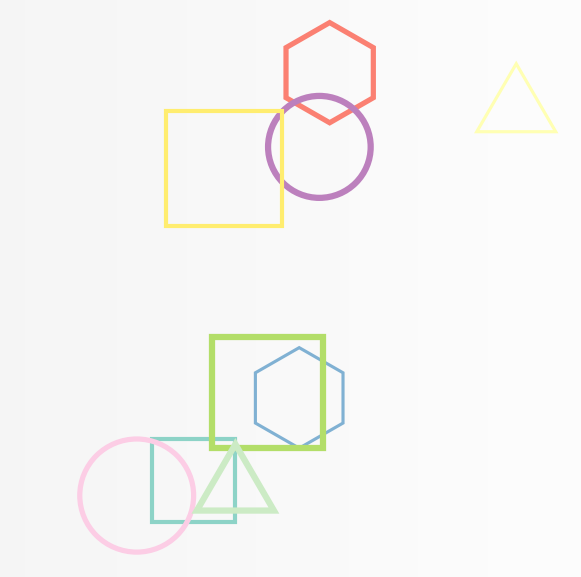[{"shape": "square", "thickness": 2, "radius": 0.36, "center": [0.333, 0.168]}, {"shape": "triangle", "thickness": 1.5, "radius": 0.39, "center": [0.888, 0.81]}, {"shape": "hexagon", "thickness": 2.5, "radius": 0.43, "center": [0.567, 0.873]}, {"shape": "hexagon", "thickness": 1.5, "radius": 0.44, "center": [0.515, 0.31]}, {"shape": "square", "thickness": 3, "radius": 0.48, "center": [0.46, 0.32]}, {"shape": "circle", "thickness": 2.5, "radius": 0.49, "center": [0.235, 0.141]}, {"shape": "circle", "thickness": 3, "radius": 0.44, "center": [0.549, 0.745]}, {"shape": "triangle", "thickness": 3, "radius": 0.38, "center": [0.405, 0.153]}, {"shape": "square", "thickness": 2, "radius": 0.5, "center": [0.386, 0.707]}]